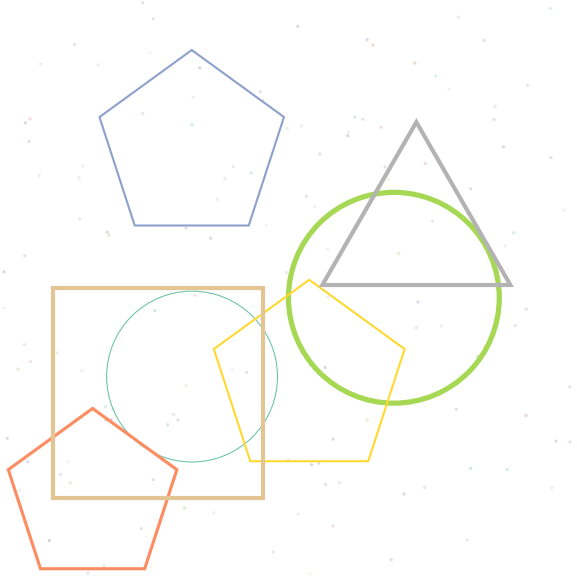[{"shape": "circle", "thickness": 0.5, "radius": 0.74, "center": [0.333, 0.347]}, {"shape": "pentagon", "thickness": 1.5, "radius": 0.77, "center": [0.16, 0.138]}, {"shape": "pentagon", "thickness": 1, "radius": 0.84, "center": [0.332, 0.745]}, {"shape": "circle", "thickness": 2.5, "radius": 0.91, "center": [0.682, 0.484]}, {"shape": "pentagon", "thickness": 1, "radius": 0.87, "center": [0.536, 0.341]}, {"shape": "square", "thickness": 2, "radius": 0.91, "center": [0.274, 0.319]}, {"shape": "triangle", "thickness": 2, "radius": 0.94, "center": [0.721, 0.6]}]